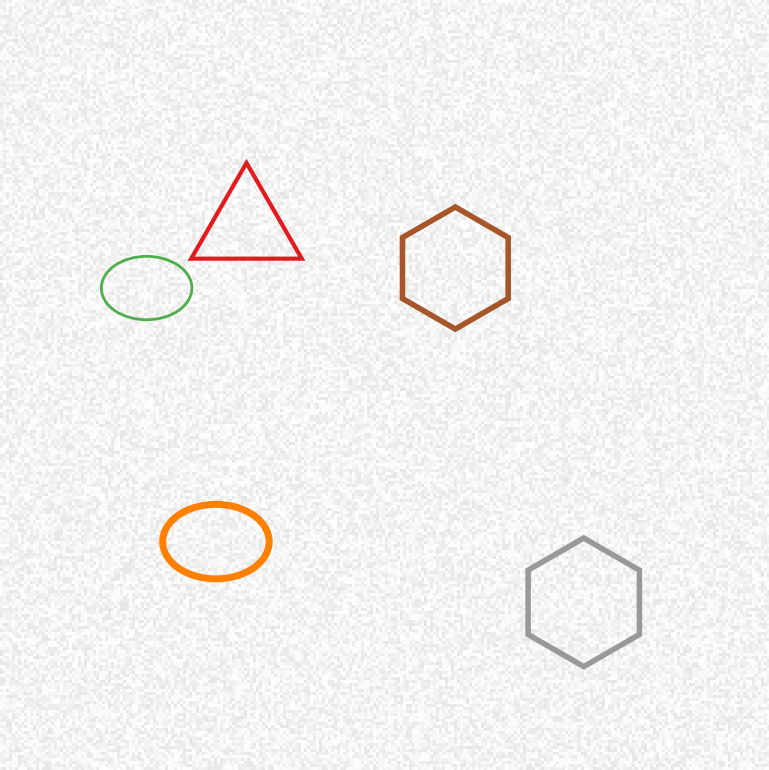[{"shape": "triangle", "thickness": 1.5, "radius": 0.41, "center": [0.32, 0.706]}, {"shape": "oval", "thickness": 1, "radius": 0.29, "center": [0.19, 0.626]}, {"shape": "oval", "thickness": 2.5, "radius": 0.35, "center": [0.28, 0.297]}, {"shape": "hexagon", "thickness": 2, "radius": 0.4, "center": [0.591, 0.652]}, {"shape": "hexagon", "thickness": 2, "radius": 0.42, "center": [0.758, 0.218]}]